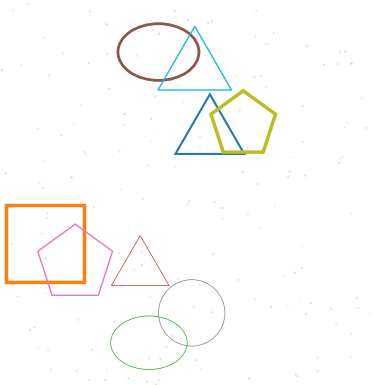[{"shape": "triangle", "thickness": 1.5, "radius": 0.52, "center": [0.545, 0.652]}, {"shape": "square", "thickness": 2.5, "radius": 0.5, "center": [0.117, 0.368]}, {"shape": "oval", "thickness": 0.5, "radius": 0.5, "center": [0.387, 0.11]}, {"shape": "triangle", "thickness": 0.5, "radius": 0.43, "center": [0.364, 0.301]}, {"shape": "oval", "thickness": 2, "radius": 0.53, "center": [0.412, 0.865]}, {"shape": "pentagon", "thickness": 1, "radius": 0.51, "center": [0.195, 0.316]}, {"shape": "circle", "thickness": 0.5, "radius": 0.43, "center": [0.498, 0.187]}, {"shape": "pentagon", "thickness": 2.5, "radius": 0.44, "center": [0.632, 0.676]}, {"shape": "triangle", "thickness": 1, "radius": 0.55, "center": [0.506, 0.821]}]